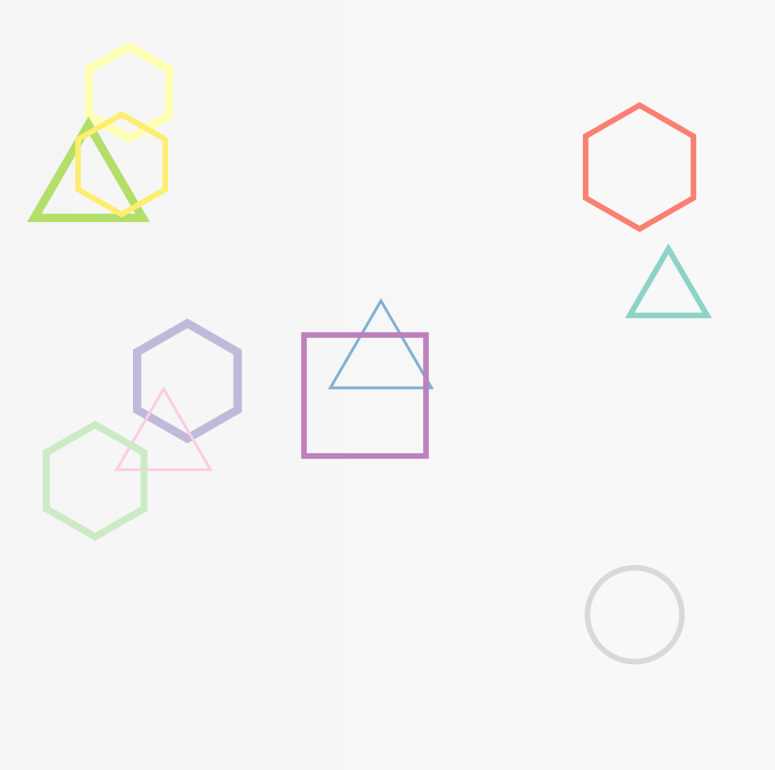[{"shape": "triangle", "thickness": 2, "radius": 0.29, "center": [0.862, 0.619]}, {"shape": "hexagon", "thickness": 3, "radius": 0.3, "center": [0.167, 0.88]}, {"shape": "hexagon", "thickness": 3, "radius": 0.37, "center": [0.242, 0.505]}, {"shape": "hexagon", "thickness": 2, "radius": 0.4, "center": [0.825, 0.783]}, {"shape": "triangle", "thickness": 1, "radius": 0.38, "center": [0.492, 0.534]}, {"shape": "triangle", "thickness": 3, "radius": 0.4, "center": [0.114, 0.757]}, {"shape": "triangle", "thickness": 1, "radius": 0.35, "center": [0.211, 0.425]}, {"shape": "circle", "thickness": 2, "radius": 0.3, "center": [0.819, 0.202]}, {"shape": "square", "thickness": 2, "radius": 0.39, "center": [0.471, 0.486]}, {"shape": "hexagon", "thickness": 2.5, "radius": 0.36, "center": [0.123, 0.376]}, {"shape": "hexagon", "thickness": 2, "radius": 0.32, "center": [0.157, 0.787]}]